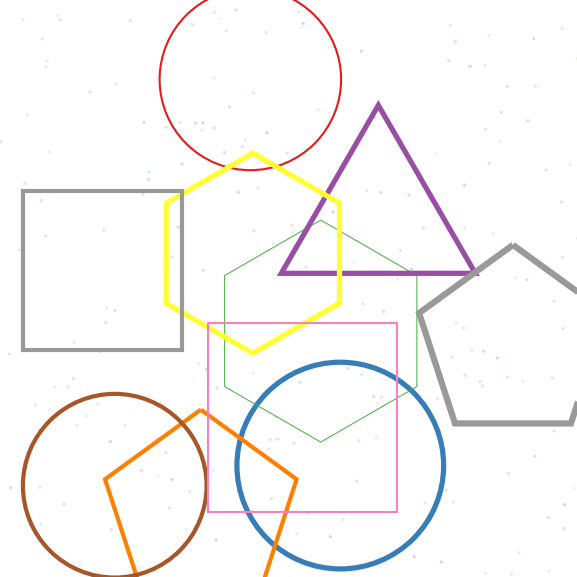[{"shape": "circle", "thickness": 1, "radius": 0.79, "center": [0.434, 0.862]}, {"shape": "circle", "thickness": 2.5, "radius": 0.89, "center": [0.589, 0.193]}, {"shape": "hexagon", "thickness": 0.5, "radius": 0.96, "center": [0.555, 0.426]}, {"shape": "triangle", "thickness": 2.5, "radius": 0.97, "center": [0.655, 0.623]}, {"shape": "pentagon", "thickness": 2, "radius": 0.87, "center": [0.348, 0.115]}, {"shape": "hexagon", "thickness": 2.5, "radius": 0.87, "center": [0.438, 0.561]}, {"shape": "circle", "thickness": 2, "radius": 0.8, "center": [0.199, 0.158]}, {"shape": "square", "thickness": 1, "radius": 0.82, "center": [0.524, 0.276]}, {"shape": "square", "thickness": 2, "radius": 0.69, "center": [0.177, 0.531]}, {"shape": "pentagon", "thickness": 3, "radius": 0.85, "center": [0.888, 0.404]}]